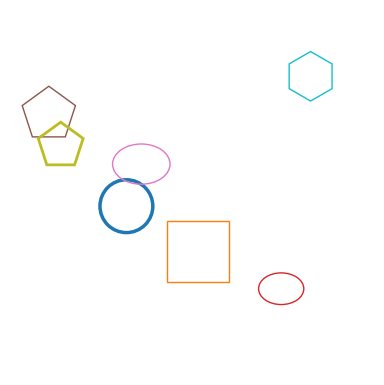[{"shape": "circle", "thickness": 2.5, "radius": 0.34, "center": [0.328, 0.464]}, {"shape": "square", "thickness": 1, "radius": 0.4, "center": [0.514, 0.347]}, {"shape": "oval", "thickness": 1, "radius": 0.29, "center": [0.73, 0.25]}, {"shape": "pentagon", "thickness": 1, "radius": 0.36, "center": [0.127, 0.703]}, {"shape": "oval", "thickness": 1, "radius": 0.37, "center": [0.367, 0.574]}, {"shape": "pentagon", "thickness": 2, "radius": 0.31, "center": [0.158, 0.621]}, {"shape": "hexagon", "thickness": 1, "radius": 0.32, "center": [0.807, 0.802]}]